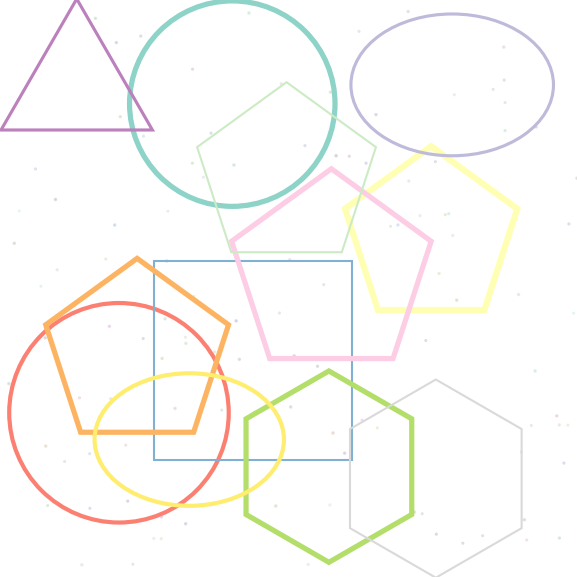[{"shape": "circle", "thickness": 2.5, "radius": 0.89, "center": [0.402, 0.82]}, {"shape": "pentagon", "thickness": 3, "radius": 0.78, "center": [0.747, 0.589]}, {"shape": "oval", "thickness": 1.5, "radius": 0.88, "center": [0.783, 0.852]}, {"shape": "circle", "thickness": 2, "radius": 0.95, "center": [0.206, 0.284]}, {"shape": "square", "thickness": 1, "radius": 0.86, "center": [0.438, 0.375]}, {"shape": "pentagon", "thickness": 2.5, "radius": 0.83, "center": [0.237, 0.385]}, {"shape": "hexagon", "thickness": 2.5, "radius": 0.83, "center": [0.57, 0.191]}, {"shape": "pentagon", "thickness": 2.5, "radius": 0.91, "center": [0.574, 0.525]}, {"shape": "hexagon", "thickness": 1, "radius": 0.86, "center": [0.755, 0.17]}, {"shape": "triangle", "thickness": 1.5, "radius": 0.76, "center": [0.133, 0.85]}, {"shape": "pentagon", "thickness": 1, "radius": 0.81, "center": [0.496, 0.694]}, {"shape": "oval", "thickness": 2, "radius": 0.82, "center": [0.328, 0.238]}]